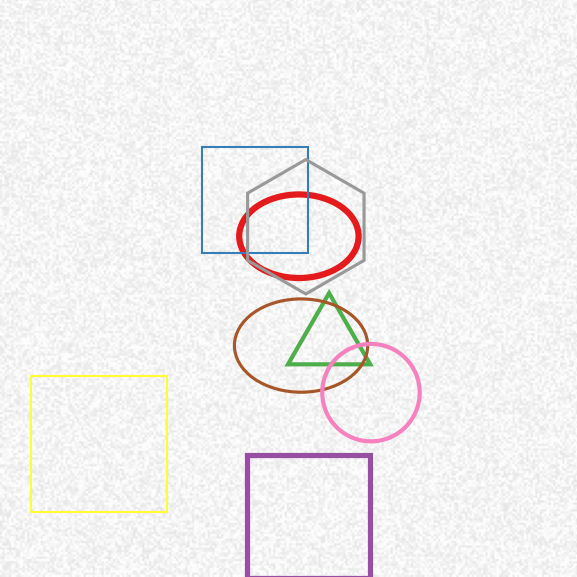[{"shape": "oval", "thickness": 3, "radius": 0.52, "center": [0.518, 0.59]}, {"shape": "square", "thickness": 1, "radius": 0.46, "center": [0.442, 0.653]}, {"shape": "triangle", "thickness": 2, "radius": 0.41, "center": [0.57, 0.409]}, {"shape": "square", "thickness": 2.5, "radius": 0.53, "center": [0.534, 0.105]}, {"shape": "square", "thickness": 1, "radius": 0.59, "center": [0.172, 0.23]}, {"shape": "oval", "thickness": 1.5, "radius": 0.58, "center": [0.521, 0.401]}, {"shape": "circle", "thickness": 2, "radius": 0.42, "center": [0.642, 0.319]}, {"shape": "hexagon", "thickness": 1.5, "radius": 0.58, "center": [0.53, 0.606]}]